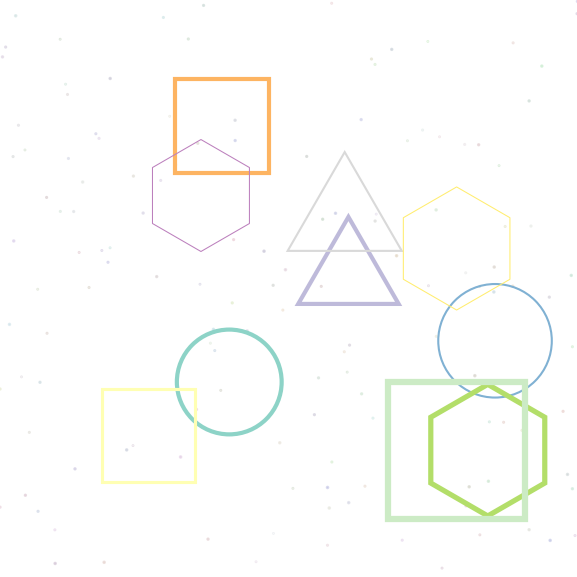[{"shape": "circle", "thickness": 2, "radius": 0.45, "center": [0.397, 0.338]}, {"shape": "square", "thickness": 1.5, "radius": 0.4, "center": [0.256, 0.246]}, {"shape": "triangle", "thickness": 2, "radius": 0.5, "center": [0.603, 0.523]}, {"shape": "circle", "thickness": 1, "radius": 0.49, "center": [0.857, 0.409]}, {"shape": "square", "thickness": 2, "radius": 0.41, "center": [0.384, 0.781]}, {"shape": "hexagon", "thickness": 2.5, "radius": 0.57, "center": [0.845, 0.22]}, {"shape": "triangle", "thickness": 1, "radius": 0.57, "center": [0.597, 0.622]}, {"shape": "hexagon", "thickness": 0.5, "radius": 0.48, "center": [0.348, 0.661]}, {"shape": "square", "thickness": 3, "radius": 0.59, "center": [0.79, 0.219]}, {"shape": "hexagon", "thickness": 0.5, "radius": 0.53, "center": [0.791, 0.569]}]